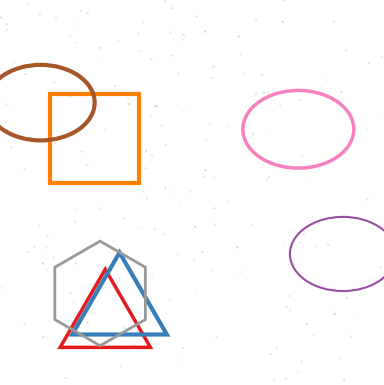[{"shape": "triangle", "thickness": 2.5, "radius": 0.68, "center": [0.273, 0.165]}, {"shape": "triangle", "thickness": 3, "radius": 0.71, "center": [0.31, 0.202]}, {"shape": "oval", "thickness": 1.5, "radius": 0.69, "center": [0.891, 0.34]}, {"shape": "square", "thickness": 3, "radius": 0.58, "center": [0.245, 0.64]}, {"shape": "oval", "thickness": 3, "radius": 0.7, "center": [0.106, 0.733]}, {"shape": "oval", "thickness": 2.5, "radius": 0.72, "center": [0.775, 0.664]}, {"shape": "hexagon", "thickness": 2, "radius": 0.68, "center": [0.26, 0.238]}]